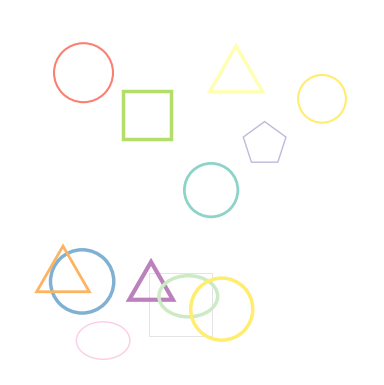[{"shape": "circle", "thickness": 2, "radius": 0.35, "center": [0.548, 0.506]}, {"shape": "triangle", "thickness": 2.5, "radius": 0.4, "center": [0.613, 0.801]}, {"shape": "pentagon", "thickness": 1, "radius": 0.29, "center": [0.687, 0.626]}, {"shape": "circle", "thickness": 1.5, "radius": 0.38, "center": [0.217, 0.811]}, {"shape": "circle", "thickness": 2.5, "radius": 0.41, "center": [0.213, 0.269]}, {"shape": "triangle", "thickness": 2, "radius": 0.4, "center": [0.164, 0.282]}, {"shape": "square", "thickness": 2.5, "radius": 0.31, "center": [0.382, 0.702]}, {"shape": "oval", "thickness": 1, "radius": 0.35, "center": [0.268, 0.115]}, {"shape": "square", "thickness": 0.5, "radius": 0.41, "center": [0.469, 0.21]}, {"shape": "triangle", "thickness": 3, "radius": 0.33, "center": [0.392, 0.254]}, {"shape": "oval", "thickness": 2.5, "radius": 0.38, "center": [0.489, 0.23]}, {"shape": "circle", "thickness": 1.5, "radius": 0.31, "center": [0.836, 0.743]}, {"shape": "circle", "thickness": 2.5, "radius": 0.4, "center": [0.576, 0.197]}]